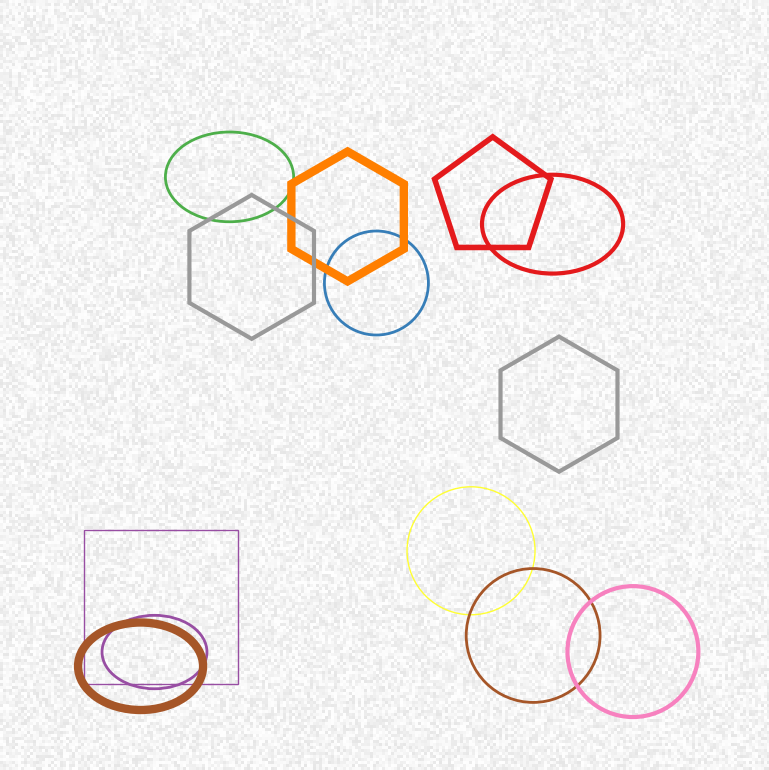[{"shape": "oval", "thickness": 1.5, "radius": 0.46, "center": [0.718, 0.709]}, {"shape": "pentagon", "thickness": 2, "radius": 0.4, "center": [0.64, 0.743]}, {"shape": "circle", "thickness": 1, "radius": 0.34, "center": [0.489, 0.632]}, {"shape": "oval", "thickness": 1, "radius": 0.42, "center": [0.298, 0.77]}, {"shape": "square", "thickness": 0.5, "radius": 0.5, "center": [0.209, 0.212]}, {"shape": "oval", "thickness": 1, "radius": 0.34, "center": [0.201, 0.153]}, {"shape": "hexagon", "thickness": 3, "radius": 0.42, "center": [0.451, 0.719]}, {"shape": "circle", "thickness": 0.5, "radius": 0.42, "center": [0.612, 0.285]}, {"shape": "circle", "thickness": 1, "radius": 0.43, "center": [0.692, 0.175]}, {"shape": "oval", "thickness": 3, "radius": 0.41, "center": [0.183, 0.135]}, {"shape": "circle", "thickness": 1.5, "radius": 0.43, "center": [0.822, 0.154]}, {"shape": "hexagon", "thickness": 1.5, "radius": 0.44, "center": [0.726, 0.475]}, {"shape": "hexagon", "thickness": 1.5, "radius": 0.47, "center": [0.327, 0.653]}]